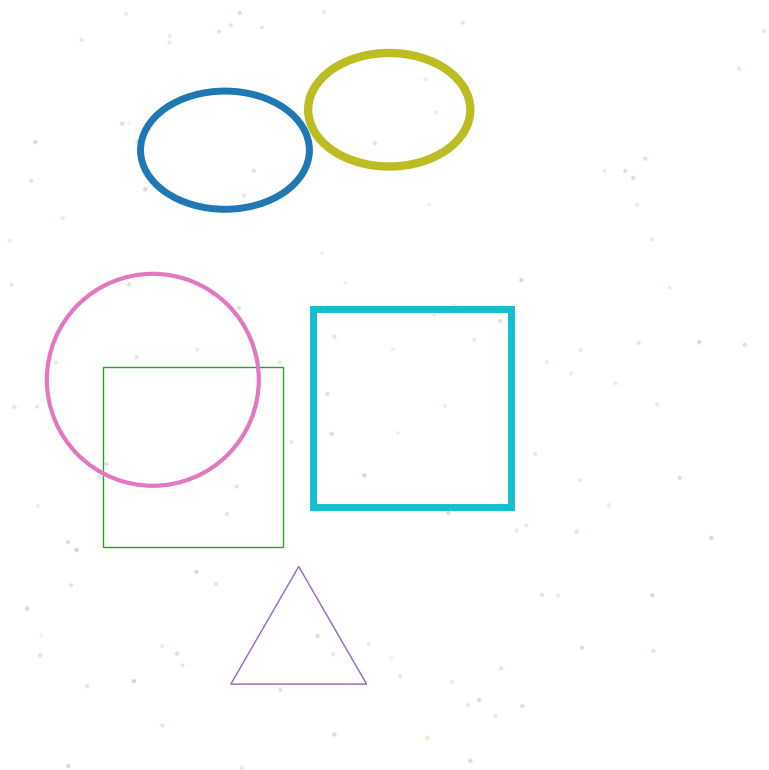[{"shape": "oval", "thickness": 2.5, "radius": 0.55, "center": [0.292, 0.805]}, {"shape": "square", "thickness": 0.5, "radius": 0.58, "center": [0.251, 0.407]}, {"shape": "triangle", "thickness": 0.5, "radius": 0.51, "center": [0.388, 0.162]}, {"shape": "circle", "thickness": 1.5, "radius": 0.69, "center": [0.198, 0.507]}, {"shape": "oval", "thickness": 3, "radius": 0.53, "center": [0.505, 0.857]}, {"shape": "square", "thickness": 2.5, "radius": 0.64, "center": [0.535, 0.47]}]